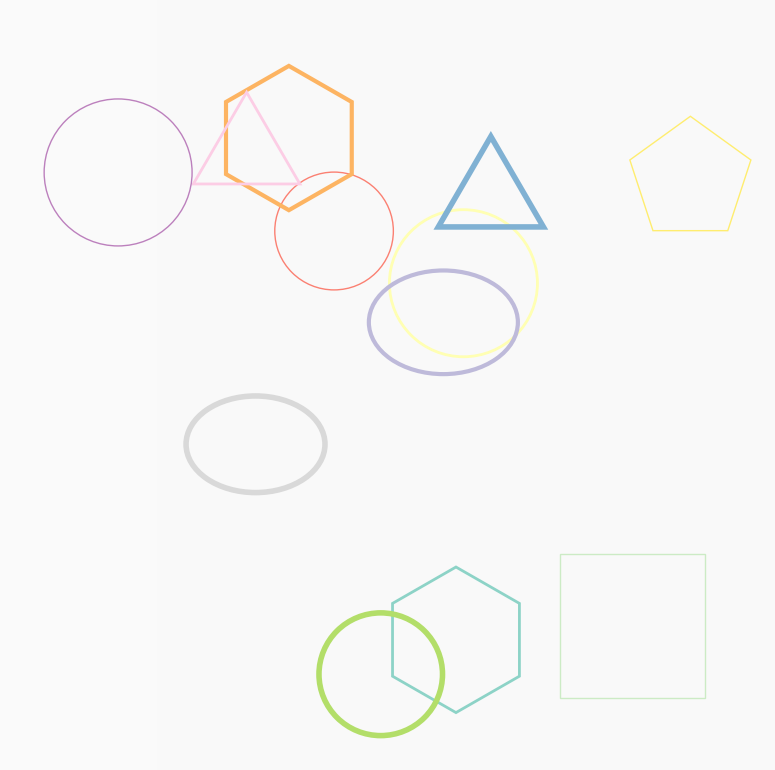[{"shape": "hexagon", "thickness": 1, "radius": 0.47, "center": [0.588, 0.169]}, {"shape": "circle", "thickness": 1, "radius": 0.48, "center": [0.598, 0.632]}, {"shape": "oval", "thickness": 1.5, "radius": 0.48, "center": [0.572, 0.581]}, {"shape": "circle", "thickness": 0.5, "radius": 0.38, "center": [0.431, 0.7]}, {"shape": "triangle", "thickness": 2, "radius": 0.39, "center": [0.633, 0.744]}, {"shape": "hexagon", "thickness": 1.5, "radius": 0.47, "center": [0.373, 0.821]}, {"shape": "circle", "thickness": 2, "radius": 0.4, "center": [0.491, 0.124]}, {"shape": "triangle", "thickness": 1, "radius": 0.4, "center": [0.318, 0.801]}, {"shape": "oval", "thickness": 2, "radius": 0.45, "center": [0.33, 0.423]}, {"shape": "circle", "thickness": 0.5, "radius": 0.48, "center": [0.152, 0.776]}, {"shape": "square", "thickness": 0.5, "radius": 0.47, "center": [0.816, 0.187]}, {"shape": "pentagon", "thickness": 0.5, "radius": 0.41, "center": [0.891, 0.767]}]